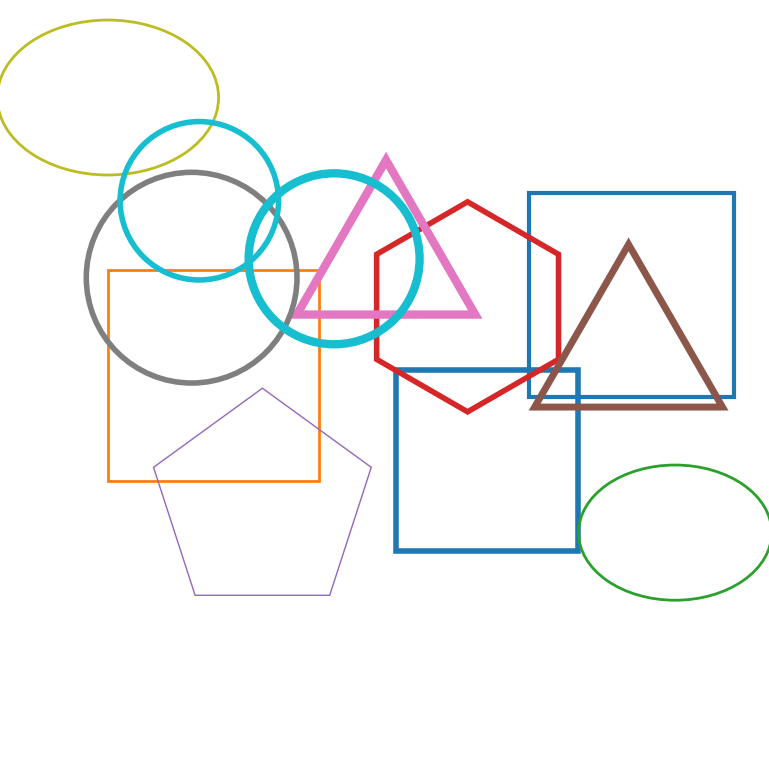[{"shape": "square", "thickness": 2, "radius": 0.59, "center": [0.633, 0.402]}, {"shape": "square", "thickness": 1.5, "radius": 0.66, "center": [0.82, 0.617]}, {"shape": "square", "thickness": 1, "radius": 0.68, "center": [0.277, 0.512]}, {"shape": "oval", "thickness": 1, "radius": 0.63, "center": [0.877, 0.308]}, {"shape": "hexagon", "thickness": 2, "radius": 0.68, "center": [0.607, 0.602]}, {"shape": "pentagon", "thickness": 0.5, "radius": 0.74, "center": [0.341, 0.347]}, {"shape": "triangle", "thickness": 2.5, "radius": 0.7, "center": [0.816, 0.542]}, {"shape": "triangle", "thickness": 3, "radius": 0.67, "center": [0.501, 0.658]}, {"shape": "circle", "thickness": 2, "radius": 0.68, "center": [0.249, 0.639]}, {"shape": "oval", "thickness": 1, "radius": 0.72, "center": [0.14, 0.873]}, {"shape": "circle", "thickness": 3, "radius": 0.56, "center": [0.434, 0.664]}, {"shape": "circle", "thickness": 2, "radius": 0.51, "center": [0.259, 0.739]}]